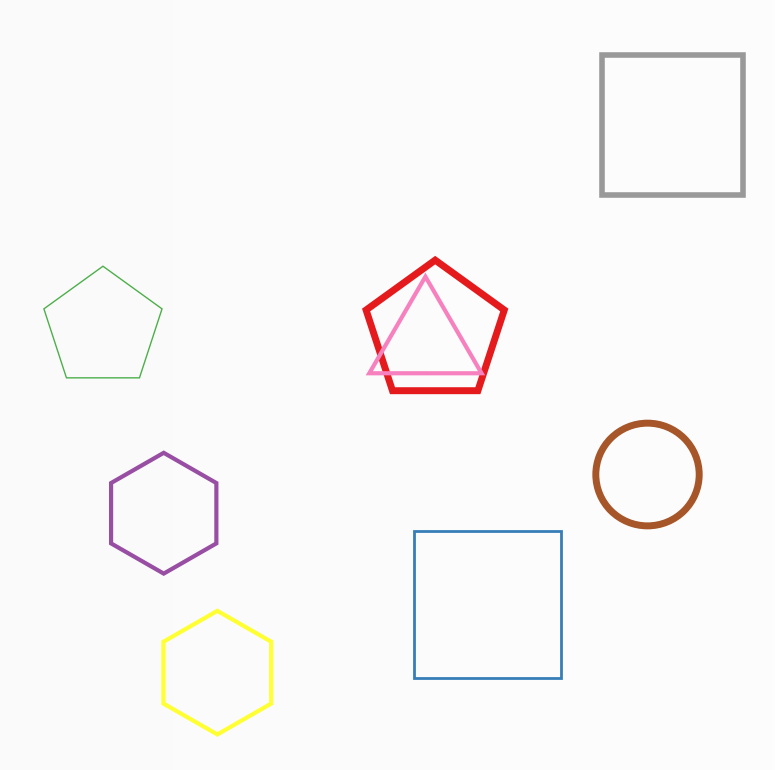[{"shape": "pentagon", "thickness": 2.5, "radius": 0.47, "center": [0.562, 0.568]}, {"shape": "square", "thickness": 1, "radius": 0.48, "center": [0.629, 0.215]}, {"shape": "pentagon", "thickness": 0.5, "radius": 0.4, "center": [0.133, 0.574]}, {"shape": "hexagon", "thickness": 1.5, "radius": 0.39, "center": [0.211, 0.333]}, {"shape": "hexagon", "thickness": 1.5, "radius": 0.4, "center": [0.28, 0.126]}, {"shape": "circle", "thickness": 2.5, "radius": 0.33, "center": [0.835, 0.384]}, {"shape": "triangle", "thickness": 1.5, "radius": 0.42, "center": [0.549, 0.557]}, {"shape": "square", "thickness": 2, "radius": 0.45, "center": [0.868, 0.838]}]